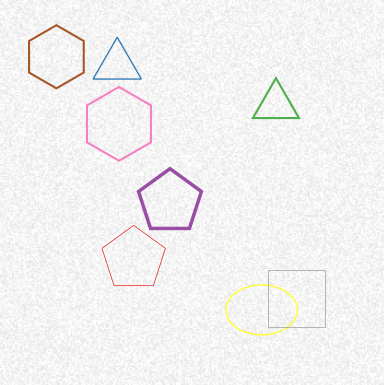[{"shape": "pentagon", "thickness": 0.5, "radius": 0.43, "center": [0.347, 0.328]}, {"shape": "triangle", "thickness": 1, "radius": 0.36, "center": [0.304, 0.831]}, {"shape": "triangle", "thickness": 1.5, "radius": 0.35, "center": [0.717, 0.728]}, {"shape": "pentagon", "thickness": 2.5, "radius": 0.43, "center": [0.442, 0.476]}, {"shape": "oval", "thickness": 1, "radius": 0.46, "center": [0.68, 0.195]}, {"shape": "hexagon", "thickness": 1.5, "radius": 0.41, "center": [0.146, 0.853]}, {"shape": "hexagon", "thickness": 1.5, "radius": 0.48, "center": [0.309, 0.678]}, {"shape": "square", "thickness": 0.5, "radius": 0.37, "center": [0.77, 0.225]}]